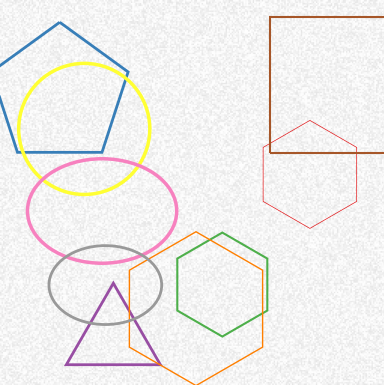[{"shape": "hexagon", "thickness": 0.5, "radius": 0.7, "center": [0.805, 0.547]}, {"shape": "pentagon", "thickness": 2, "radius": 0.93, "center": [0.155, 0.755]}, {"shape": "hexagon", "thickness": 1.5, "radius": 0.67, "center": [0.577, 0.261]}, {"shape": "triangle", "thickness": 2, "radius": 0.71, "center": [0.294, 0.123]}, {"shape": "hexagon", "thickness": 1, "radius": 1.0, "center": [0.509, 0.198]}, {"shape": "circle", "thickness": 2.5, "radius": 0.85, "center": [0.219, 0.665]}, {"shape": "square", "thickness": 1.5, "radius": 0.88, "center": [0.878, 0.779]}, {"shape": "oval", "thickness": 2.5, "radius": 0.97, "center": [0.265, 0.452]}, {"shape": "oval", "thickness": 2, "radius": 0.73, "center": [0.274, 0.26]}]